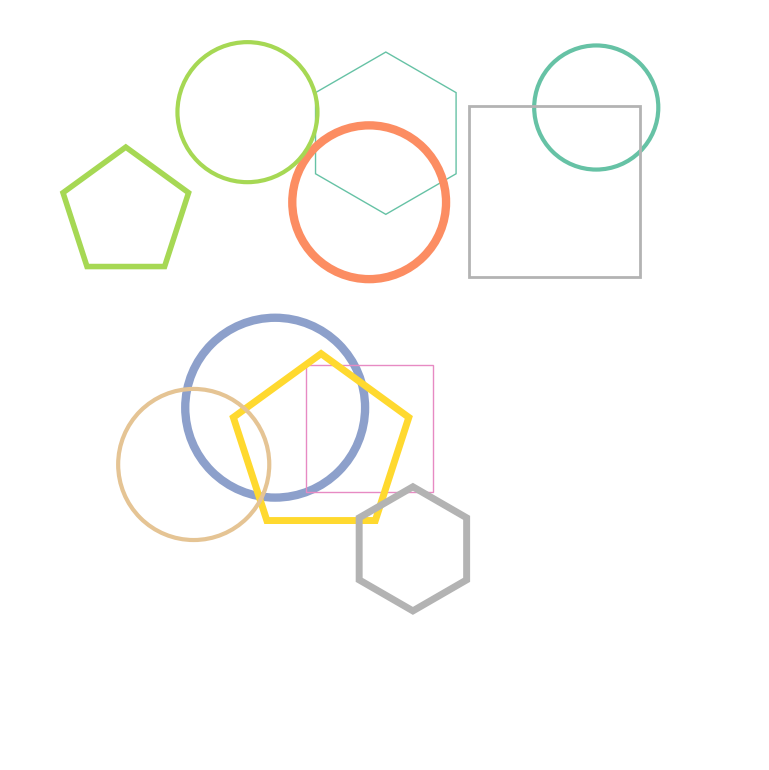[{"shape": "circle", "thickness": 1.5, "radius": 0.4, "center": [0.774, 0.86]}, {"shape": "hexagon", "thickness": 0.5, "radius": 0.53, "center": [0.501, 0.827]}, {"shape": "circle", "thickness": 3, "radius": 0.5, "center": [0.479, 0.737]}, {"shape": "circle", "thickness": 3, "radius": 0.58, "center": [0.357, 0.471]}, {"shape": "square", "thickness": 0.5, "radius": 0.41, "center": [0.48, 0.444]}, {"shape": "pentagon", "thickness": 2, "radius": 0.43, "center": [0.163, 0.723]}, {"shape": "circle", "thickness": 1.5, "radius": 0.45, "center": [0.321, 0.854]}, {"shape": "pentagon", "thickness": 2.5, "radius": 0.6, "center": [0.417, 0.421]}, {"shape": "circle", "thickness": 1.5, "radius": 0.49, "center": [0.252, 0.397]}, {"shape": "hexagon", "thickness": 2.5, "radius": 0.4, "center": [0.536, 0.287]}, {"shape": "square", "thickness": 1, "radius": 0.55, "center": [0.721, 0.751]}]